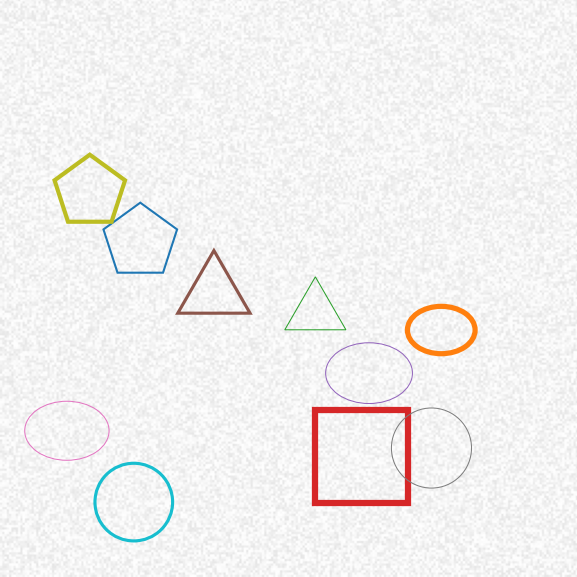[{"shape": "pentagon", "thickness": 1, "radius": 0.34, "center": [0.243, 0.581]}, {"shape": "oval", "thickness": 2.5, "radius": 0.29, "center": [0.764, 0.428]}, {"shape": "triangle", "thickness": 0.5, "radius": 0.31, "center": [0.546, 0.459]}, {"shape": "square", "thickness": 3, "radius": 0.4, "center": [0.626, 0.209]}, {"shape": "oval", "thickness": 0.5, "radius": 0.38, "center": [0.639, 0.353]}, {"shape": "triangle", "thickness": 1.5, "radius": 0.36, "center": [0.37, 0.493]}, {"shape": "oval", "thickness": 0.5, "radius": 0.37, "center": [0.116, 0.253]}, {"shape": "circle", "thickness": 0.5, "radius": 0.35, "center": [0.747, 0.223]}, {"shape": "pentagon", "thickness": 2, "radius": 0.32, "center": [0.155, 0.667]}, {"shape": "circle", "thickness": 1.5, "radius": 0.34, "center": [0.232, 0.13]}]